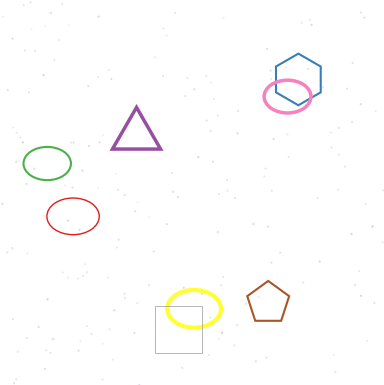[{"shape": "oval", "thickness": 1, "radius": 0.34, "center": [0.19, 0.438]}, {"shape": "hexagon", "thickness": 1.5, "radius": 0.34, "center": [0.775, 0.794]}, {"shape": "oval", "thickness": 1.5, "radius": 0.31, "center": [0.123, 0.575]}, {"shape": "triangle", "thickness": 2.5, "radius": 0.36, "center": [0.355, 0.649]}, {"shape": "oval", "thickness": 3, "radius": 0.35, "center": [0.504, 0.198]}, {"shape": "pentagon", "thickness": 1.5, "radius": 0.29, "center": [0.697, 0.213]}, {"shape": "oval", "thickness": 2.5, "radius": 0.3, "center": [0.747, 0.749]}, {"shape": "square", "thickness": 0.5, "radius": 0.31, "center": [0.464, 0.144]}]